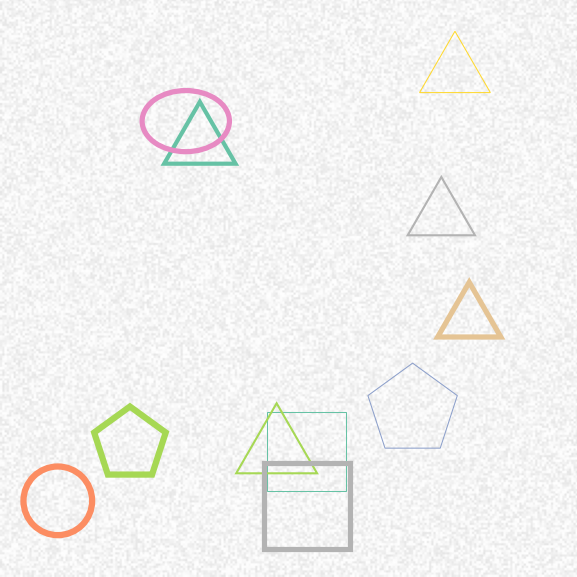[{"shape": "square", "thickness": 0.5, "radius": 0.34, "center": [0.53, 0.217]}, {"shape": "triangle", "thickness": 2, "radius": 0.36, "center": [0.346, 0.751]}, {"shape": "circle", "thickness": 3, "radius": 0.3, "center": [0.1, 0.132]}, {"shape": "pentagon", "thickness": 0.5, "radius": 0.41, "center": [0.714, 0.289]}, {"shape": "oval", "thickness": 2.5, "radius": 0.38, "center": [0.322, 0.789]}, {"shape": "triangle", "thickness": 1, "radius": 0.4, "center": [0.479, 0.22]}, {"shape": "pentagon", "thickness": 3, "radius": 0.33, "center": [0.225, 0.23]}, {"shape": "triangle", "thickness": 0.5, "radius": 0.35, "center": [0.788, 0.874]}, {"shape": "triangle", "thickness": 2.5, "radius": 0.32, "center": [0.813, 0.447]}, {"shape": "square", "thickness": 2.5, "radius": 0.37, "center": [0.532, 0.124]}, {"shape": "triangle", "thickness": 1, "radius": 0.34, "center": [0.764, 0.625]}]